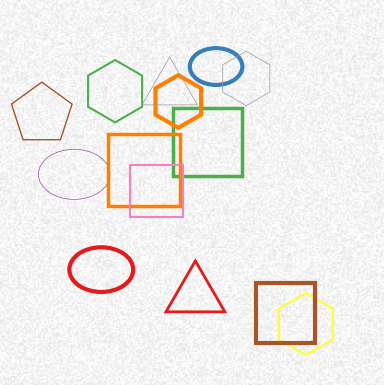[{"shape": "triangle", "thickness": 2, "radius": 0.44, "center": [0.508, 0.234]}, {"shape": "oval", "thickness": 3, "radius": 0.41, "center": [0.263, 0.3]}, {"shape": "oval", "thickness": 3, "radius": 0.34, "center": [0.561, 0.827]}, {"shape": "square", "thickness": 2.5, "radius": 0.45, "center": [0.539, 0.631]}, {"shape": "hexagon", "thickness": 1.5, "radius": 0.41, "center": [0.299, 0.763]}, {"shape": "oval", "thickness": 0.5, "radius": 0.46, "center": [0.193, 0.547]}, {"shape": "hexagon", "thickness": 3, "radius": 0.34, "center": [0.463, 0.736]}, {"shape": "square", "thickness": 2.5, "radius": 0.47, "center": [0.374, 0.558]}, {"shape": "hexagon", "thickness": 1.5, "radius": 0.4, "center": [0.795, 0.158]}, {"shape": "square", "thickness": 3, "radius": 0.38, "center": [0.741, 0.187]}, {"shape": "pentagon", "thickness": 1, "radius": 0.41, "center": [0.109, 0.704]}, {"shape": "square", "thickness": 1.5, "radius": 0.34, "center": [0.407, 0.504]}, {"shape": "hexagon", "thickness": 0.5, "radius": 0.35, "center": [0.64, 0.796]}, {"shape": "triangle", "thickness": 0.5, "radius": 0.42, "center": [0.441, 0.769]}]